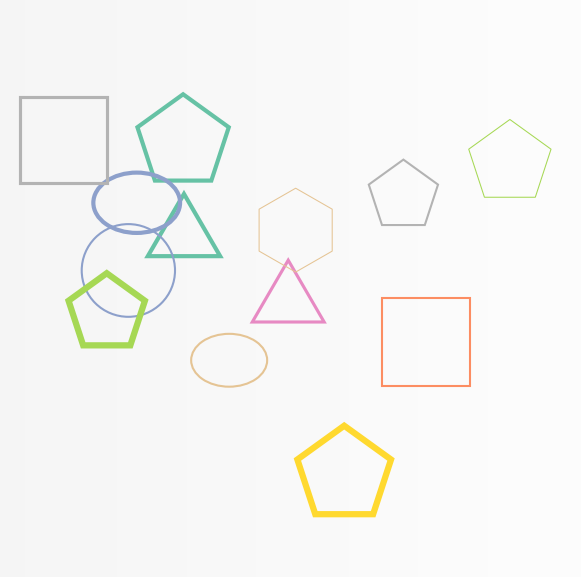[{"shape": "pentagon", "thickness": 2, "radius": 0.41, "center": [0.315, 0.753]}, {"shape": "triangle", "thickness": 2, "radius": 0.36, "center": [0.317, 0.591]}, {"shape": "square", "thickness": 1, "radius": 0.38, "center": [0.733, 0.407]}, {"shape": "oval", "thickness": 2, "radius": 0.37, "center": [0.235, 0.648]}, {"shape": "circle", "thickness": 1, "radius": 0.4, "center": [0.221, 0.531]}, {"shape": "triangle", "thickness": 1.5, "radius": 0.36, "center": [0.496, 0.477]}, {"shape": "pentagon", "thickness": 3, "radius": 0.35, "center": [0.184, 0.457]}, {"shape": "pentagon", "thickness": 0.5, "radius": 0.37, "center": [0.877, 0.718]}, {"shape": "pentagon", "thickness": 3, "radius": 0.42, "center": [0.592, 0.177]}, {"shape": "hexagon", "thickness": 0.5, "radius": 0.36, "center": [0.509, 0.601]}, {"shape": "oval", "thickness": 1, "radius": 0.33, "center": [0.394, 0.375]}, {"shape": "pentagon", "thickness": 1, "radius": 0.31, "center": [0.694, 0.66]}, {"shape": "square", "thickness": 1.5, "radius": 0.37, "center": [0.109, 0.757]}]